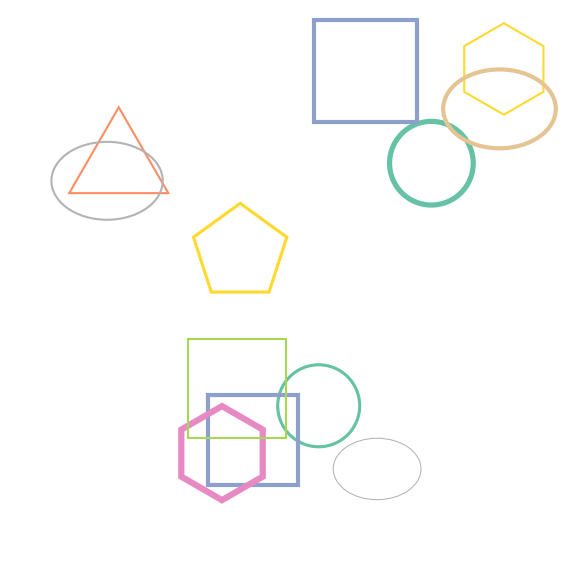[{"shape": "circle", "thickness": 1.5, "radius": 0.35, "center": [0.552, 0.296]}, {"shape": "circle", "thickness": 2.5, "radius": 0.36, "center": [0.747, 0.717]}, {"shape": "triangle", "thickness": 1, "radius": 0.5, "center": [0.206, 0.714]}, {"shape": "square", "thickness": 2, "radius": 0.39, "center": [0.438, 0.238]}, {"shape": "square", "thickness": 2, "radius": 0.44, "center": [0.633, 0.876]}, {"shape": "hexagon", "thickness": 3, "radius": 0.41, "center": [0.384, 0.215]}, {"shape": "square", "thickness": 1, "radius": 0.43, "center": [0.41, 0.326]}, {"shape": "hexagon", "thickness": 1, "radius": 0.4, "center": [0.872, 0.88]}, {"shape": "pentagon", "thickness": 1.5, "radius": 0.42, "center": [0.416, 0.562]}, {"shape": "oval", "thickness": 2, "radius": 0.49, "center": [0.865, 0.811]}, {"shape": "oval", "thickness": 1, "radius": 0.48, "center": [0.185, 0.686]}, {"shape": "oval", "thickness": 0.5, "radius": 0.38, "center": [0.653, 0.187]}]